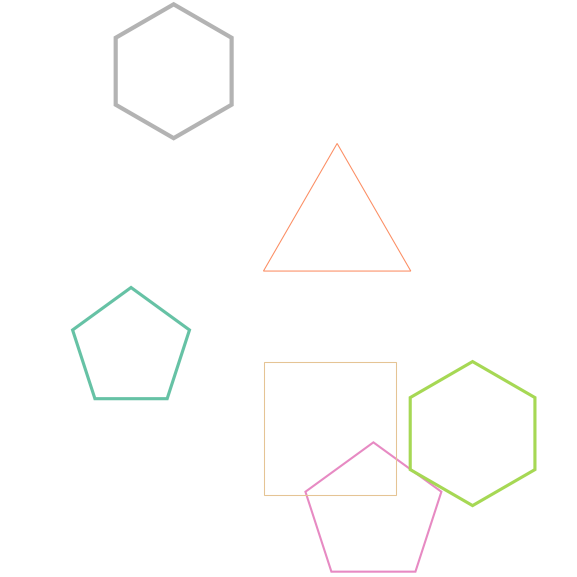[{"shape": "pentagon", "thickness": 1.5, "radius": 0.53, "center": [0.227, 0.395]}, {"shape": "triangle", "thickness": 0.5, "radius": 0.74, "center": [0.584, 0.603]}, {"shape": "pentagon", "thickness": 1, "radius": 0.62, "center": [0.647, 0.109]}, {"shape": "hexagon", "thickness": 1.5, "radius": 0.62, "center": [0.818, 0.248]}, {"shape": "square", "thickness": 0.5, "radius": 0.57, "center": [0.571, 0.257]}, {"shape": "hexagon", "thickness": 2, "radius": 0.58, "center": [0.301, 0.876]}]